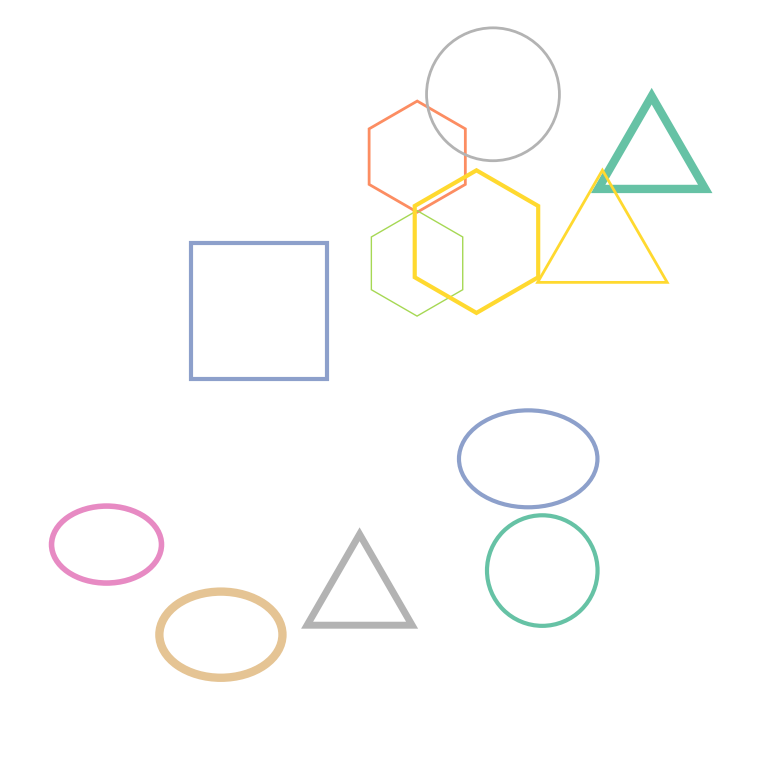[{"shape": "triangle", "thickness": 3, "radius": 0.4, "center": [0.846, 0.795]}, {"shape": "circle", "thickness": 1.5, "radius": 0.36, "center": [0.704, 0.259]}, {"shape": "hexagon", "thickness": 1, "radius": 0.36, "center": [0.542, 0.797]}, {"shape": "square", "thickness": 1.5, "radius": 0.44, "center": [0.336, 0.596]}, {"shape": "oval", "thickness": 1.5, "radius": 0.45, "center": [0.686, 0.404]}, {"shape": "oval", "thickness": 2, "radius": 0.36, "center": [0.138, 0.293]}, {"shape": "hexagon", "thickness": 0.5, "radius": 0.34, "center": [0.542, 0.658]}, {"shape": "hexagon", "thickness": 1.5, "radius": 0.46, "center": [0.619, 0.686]}, {"shape": "triangle", "thickness": 1, "radius": 0.49, "center": [0.782, 0.682]}, {"shape": "oval", "thickness": 3, "radius": 0.4, "center": [0.287, 0.176]}, {"shape": "circle", "thickness": 1, "radius": 0.43, "center": [0.64, 0.878]}, {"shape": "triangle", "thickness": 2.5, "radius": 0.39, "center": [0.467, 0.227]}]